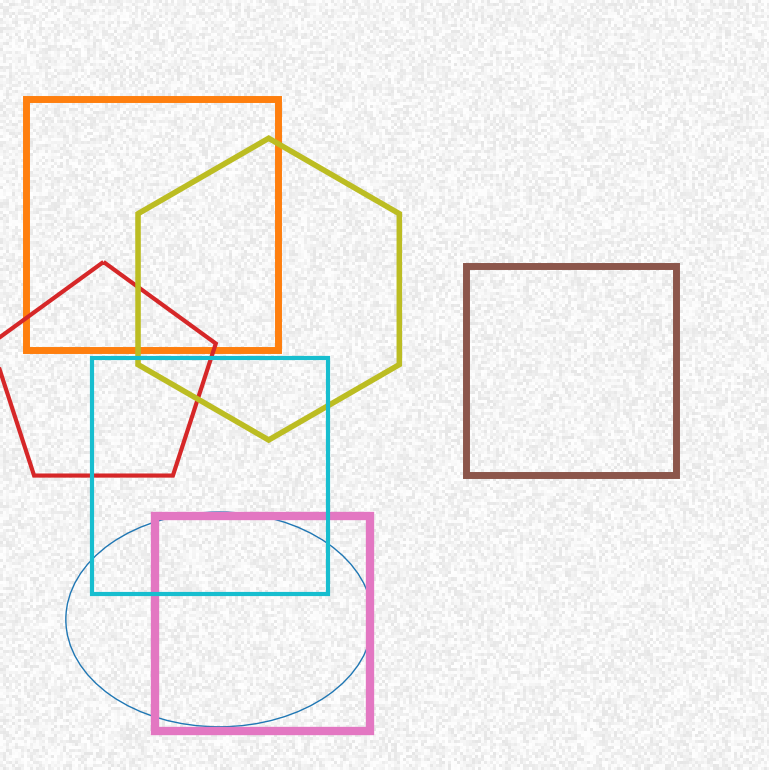[{"shape": "oval", "thickness": 0.5, "radius": 1.0, "center": [0.285, 0.196]}, {"shape": "square", "thickness": 2.5, "radius": 0.82, "center": [0.197, 0.709]}, {"shape": "pentagon", "thickness": 1.5, "radius": 0.77, "center": [0.134, 0.506]}, {"shape": "square", "thickness": 2.5, "radius": 0.68, "center": [0.742, 0.519]}, {"shape": "square", "thickness": 3, "radius": 0.7, "center": [0.34, 0.191]}, {"shape": "hexagon", "thickness": 2, "radius": 0.98, "center": [0.349, 0.624]}, {"shape": "square", "thickness": 1.5, "radius": 0.77, "center": [0.273, 0.381]}]